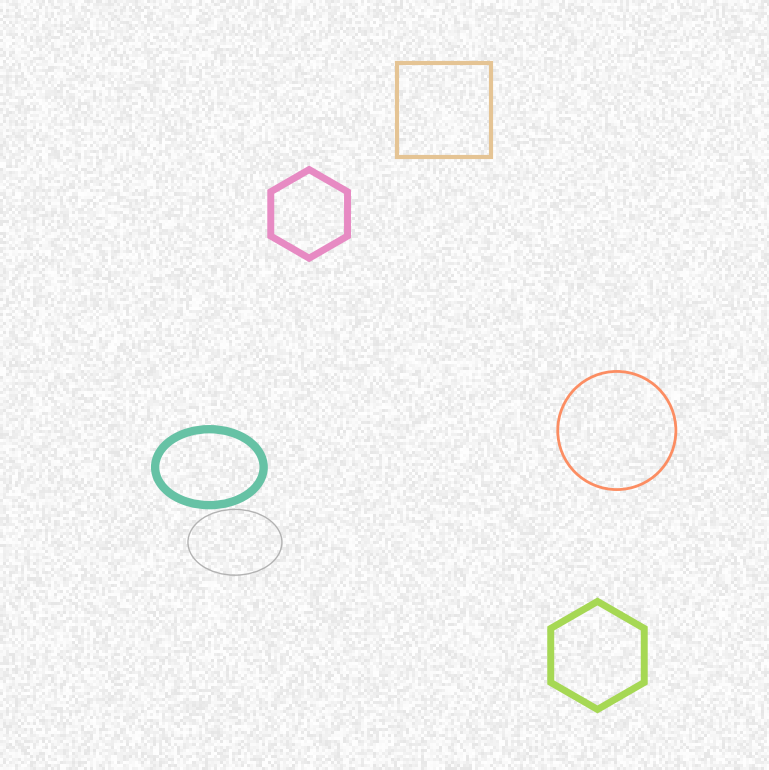[{"shape": "oval", "thickness": 3, "radius": 0.35, "center": [0.272, 0.393]}, {"shape": "circle", "thickness": 1, "radius": 0.38, "center": [0.801, 0.441]}, {"shape": "hexagon", "thickness": 2.5, "radius": 0.29, "center": [0.401, 0.722]}, {"shape": "hexagon", "thickness": 2.5, "radius": 0.35, "center": [0.776, 0.149]}, {"shape": "square", "thickness": 1.5, "radius": 0.3, "center": [0.577, 0.857]}, {"shape": "oval", "thickness": 0.5, "radius": 0.31, "center": [0.305, 0.296]}]